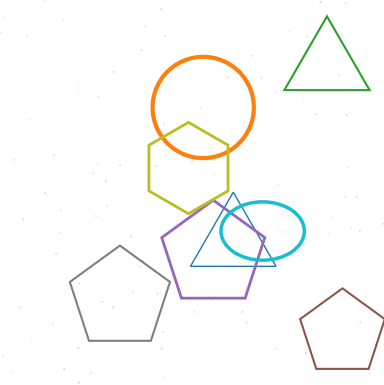[{"shape": "triangle", "thickness": 1, "radius": 0.64, "center": [0.606, 0.372]}, {"shape": "circle", "thickness": 3, "radius": 0.66, "center": [0.528, 0.721]}, {"shape": "triangle", "thickness": 1.5, "radius": 0.64, "center": [0.849, 0.83]}, {"shape": "pentagon", "thickness": 2, "radius": 0.7, "center": [0.554, 0.339]}, {"shape": "pentagon", "thickness": 1.5, "radius": 0.58, "center": [0.889, 0.135]}, {"shape": "pentagon", "thickness": 1.5, "radius": 0.68, "center": [0.312, 0.225]}, {"shape": "hexagon", "thickness": 2, "radius": 0.59, "center": [0.49, 0.564]}, {"shape": "oval", "thickness": 2.5, "radius": 0.54, "center": [0.682, 0.4]}]